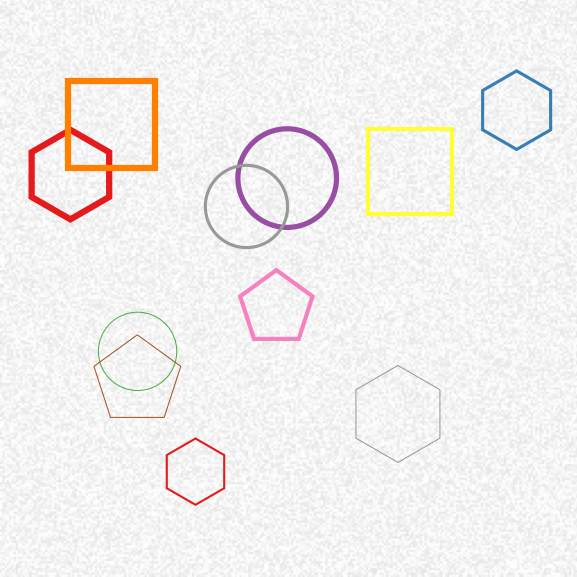[{"shape": "hexagon", "thickness": 3, "radius": 0.39, "center": [0.122, 0.697]}, {"shape": "hexagon", "thickness": 1, "radius": 0.29, "center": [0.339, 0.182]}, {"shape": "hexagon", "thickness": 1.5, "radius": 0.34, "center": [0.895, 0.808]}, {"shape": "circle", "thickness": 0.5, "radius": 0.34, "center": [0.238, 0.391]}, {"shape": "circle", "thickness": 2.5, "radius": 0.43, "center": [0.497, 0.691]}, {"shape": "square", "thickness": 3, "radius": 0.38, "center": [0.193, 0.784]}, {"shape": "square", "thickness": 2, "radius": 0.36, "center": [0.71, 0.702]}, {"shape": "pentagon", "thickness": 0.5, "radius": 0.4, "center": [0.238, 0.34]}, {"shape": "pentagon", "thickness": 2, "radius": 0.33, "center": [0.479, 0.466]}, {"shape": "circle", "thickness": 1.5, "radius": 0.36, "center": [0.427, 0.642]}, {"shape": "hexagon", "thickness": 0.5, "radius": 0.42, "center": [0.689, 0.282]}]